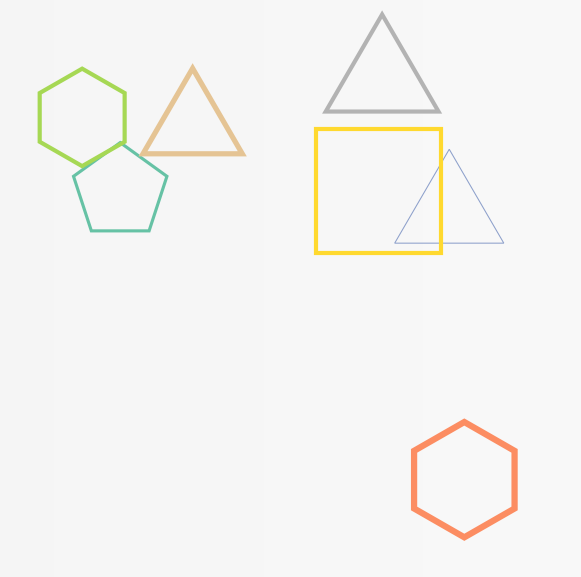[{"shape": "pentagon", "thickness": 1.5, "radius": 0.42, "center": [0.207, 0.668]}, {"shape": "hexagon", "thickness": 3, "radius": 0.5, "center": [0.799, 0.169]}, {"shape": "triangle", "thickness": 0.5, "radius": 0.54, "center": [0.773, 0.632]}, {"shape": "hexagon", "thickness": 2, "radius": 0.42, "center": [0.141, 0.796]}, {"shape": "square", "thickness": 2, "radius": 0.54, "center": [0.652, 0.668]}, {"shape": "triangle", "thickness": 2.5, "radius": 0.49, "center": [0.331, 0.782]}, {"shape": "triangle", "thickness": 2, "radius": 0.56, "center": [0.657, 0.862]}]